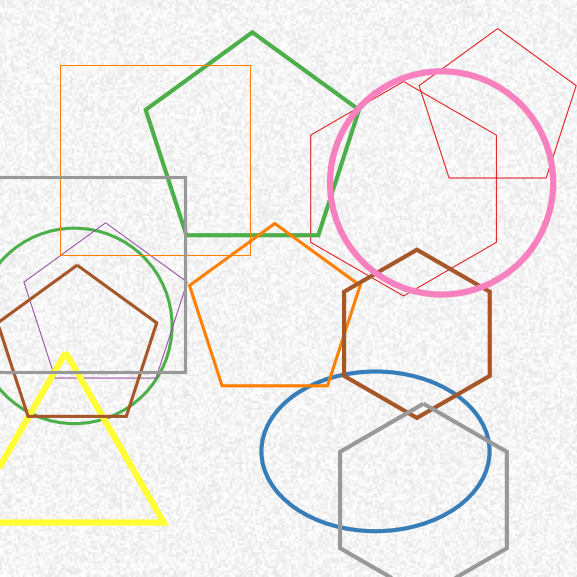[{"shape": "hexagon", "thickness": 0.5, "radius": 0.93, "center": [0.699, 0.672]}, {"shape": "pentagon", "thickness": 0.5, "radius": 0.72, "center": [0.862, 0.807]}, {"shape": "oval", "thickness": 2, "radius": 0.99, "center": [0.65, 0.218]}, {"shape": "circle", "thickness": 1.5, "radius": 0.85, "center": [0.129, 0.435]}, {"shape": "pentagon", "thickness": 2, "radius": 0.97, "center": [0.437, 0.749]}, {"shape": "pentagon", "thickness": 0.5, "radius": 0.74, "center": [0.183, 0.465]}, {"shape": "pentagon", "thickness": 1.5, "radius": 0.78, "center": [0.476, 0.457]}, {"shape": "square", "thickness": 0.5, "radius": 0.82, "center": [0.268, 0.722]}, {"shape": "triangle", "thickness": 3, "radius": 0.98, "center": [0.114, 0.192]}, {"shape": "pentagon", "thickness": 1.5, "radius": 0.72, "center": [0.134, 0.395]}, {"shape": "hexagon", "thickness": 2, "radius": 0.73, "center": [0.722, 0.421]}, {"shape": "circle", "thickness": 3, "radius": 0.97, "center": [0.765, 0.682]}, {"shape": "square", "thickness": 1.5, "radius": 0.85, "center": [0.15, 0.524]}, {"shape": "hexagon", "thickness": 2, "radius": 0.83, "center": [0.733, 0.133]}]